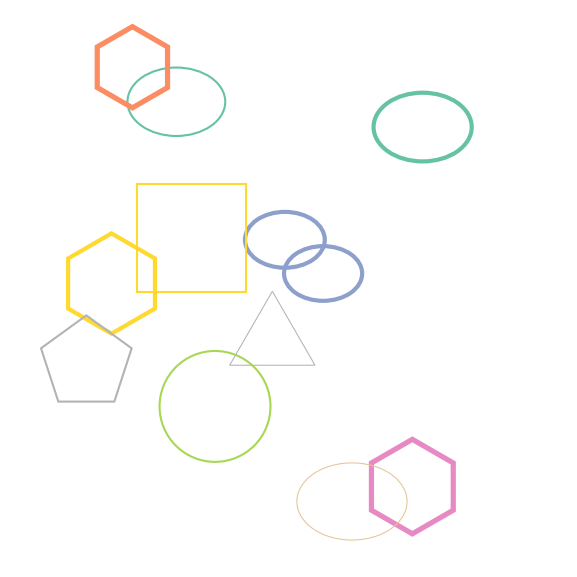[{"shape": "oval", "thickness": 1, "radius": 0.42, "center": [0.305, 0.823]}, {"shape": "oval", "thickness": 2, "radius": 0.42, "center": [0.732, 0.779]}, {"shape": "hexagon", "thickness": 2.5, "radius": 0.35, "center": [0.229, 0.883]}, {"shape": "oval", "thickness": 2, "radius": 0.34, "center": [0.559, 0.526]}, {"shape": "oval", "thickness": 2, "radius": 0.35, "center": [0.493, 0.584]}, {"shape": "hexagon", "thickness": 2.5, "radius": 0.41, "center": [0.714, 0.157]}, {"shape": "circle", "thickness": 1, "radius": 0.48, "center": [0.372, 0.295]}, {"shape": "square", "thickness": 1, "radius": 0.47, "center": [0.331, 0.587]}, {"shape": "hexagon", "thickness": 2, "radius": 0.43, "center": [0.193, 0.508]}, {"shape": "oval", "thickness": 0.5, "radius": 0.48, "center": [0.609, 0.131]}, {"shape": "pentagon", "thickness": 1, "radius": 0.41, "center": [0.149, 0.371]}, {"shape": "triangle", "thickness": 0.5, "radius": 0.43, "center": [0.472, 0.409]}]